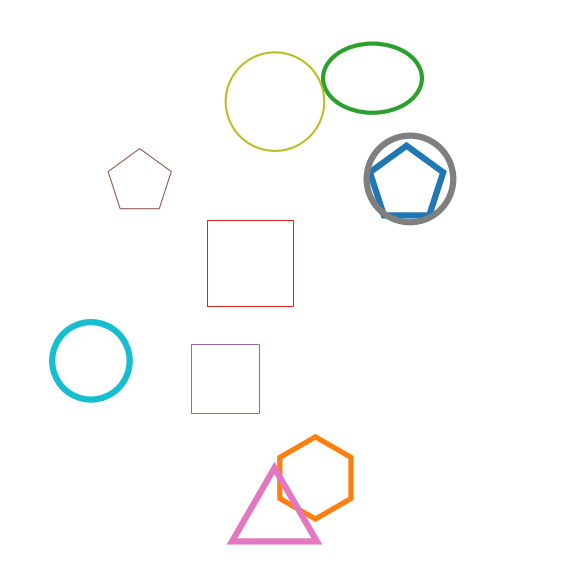[{"shape": "pentagon", "thickness": 3, "radius": 0.33, "center": [0.704, 0.68]}, {"shape": "hexagon", "thickness": 2.5, "radius": 0.36, "center": [0.546, 0.171]}, {"shape": "oval", "thickness": 2, "radius": 0.43, "center": [0.645, 0.864]}, {"shape": "square", "thickness": 0.5, "radius": 0.37, "center": [0.433, 0.544]}, {"shape": "square", "thickness": 0.5, "radius": 0.3, "center": [0.39, 0.344]}, {"shape": "pentagon", "thickness": 0.5, "radius": 0.29, "center": [0.242, 0.684]}, {"shape": "triangle", "thickness": 3, "radius": 0.42, "center": [0.475, 0.104]}, {"shape": "circle", "thickness": 3, "radius": 0.37, "center": [0.71, 0.689]}, {"shape": "circle", "thickness": 1, "radius": 0.43, "center": [0.476, 0.823]}, {"shape": "circle", "thickness": 3, "radius": 0.34, "center": [0.157, 0.374]}]